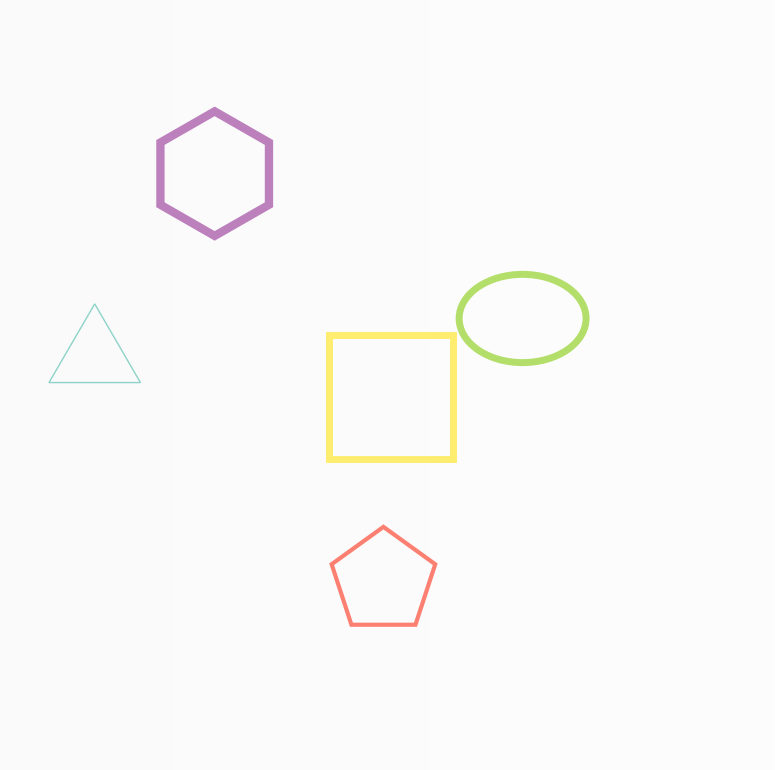[{"shape": "triangle", "thickness": 0.5, "radius": 0.34, "center": [0.122, 0.537]}, {"shape": "pentagon", "thickness": 1.5, "radius": 0.35, "center": [0.495, 0.245]}, {"shape": "oval", "thickness": 2.5, "radius": 0.41, "center": [0.674, 0.586]}, {"shape": "hexagon", "thickness": 3, "radius": 0.4, "center": [0.277, 0.775]}, {"shape": "square", "thickness": 2.5, "radius": 0.4, "center": [0.504, 0.484]}]